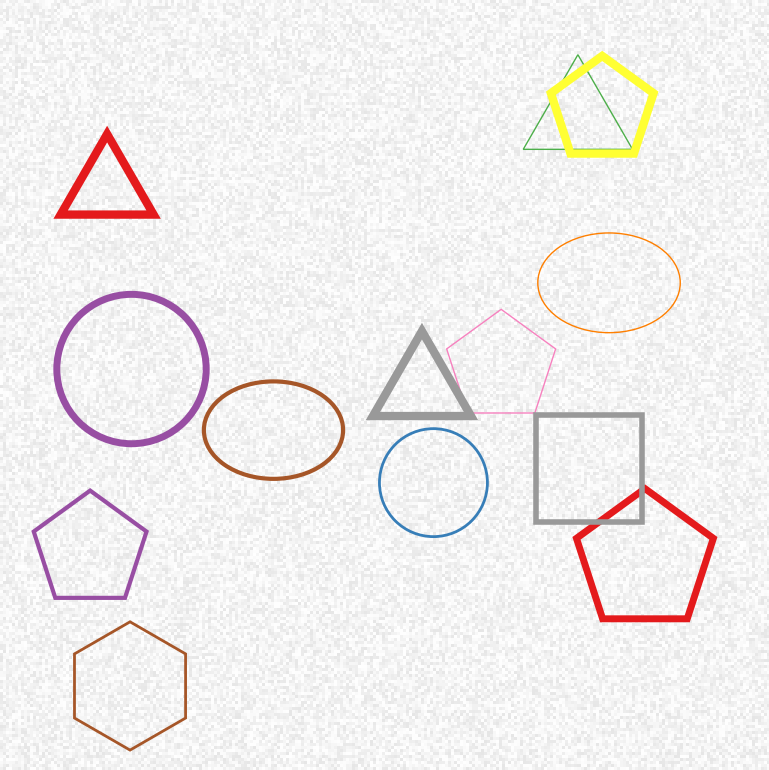[{"shape": "pentagon", "thickness": 2.5, "radius": 0.47, "center": [0.838, 0.272]}, {"shape": "triangle", "thickness": 3, "radius": 0.35, "center": [0.139, 0.756]}, {"shape": "circle", "thickness": 1, "radius": 0.35, "center": [0.563, 0.373]}, {"shape": "triangle", "thickness": 0.5, "radius": 0.41, "center": [0.751, 0.847]}, {"shape": "pentagon", "thickness": 1.5, "radius": 0.39, "center": [0.117, 0.286]}, {"shape": "circle", "thickness": 2.5, "radius": 0.49, "center": [0.171, 0.521]}, {"shape": "oval", "thickness": 0.5, "radius": 0.46, "center": [0.791, 0.633]}, {"shape": "pentagon", "thickness": 3, "radius": 0.35, "center": [0.782, 0.857]}, {"shape": "oval", "thickness": 1.5, "radius": 0.45, "center": [0.355, 0.441]}, {"shape": "hexagon", "thickness": 1, "radius": 0.42, "center": [0.169, 0.109]}, {"shape": "pentagon", "thickness": 0.5, "radius": 0.37, "center": [0.651, 0.524]}, {"shape": "triangle", "thickness": 3, "radius": 0.37, "center": [0.548, 0.496]}, {"shape": "square", "thickness": 2, "radius": 0.35, "center": [0.765, 0.392]}]